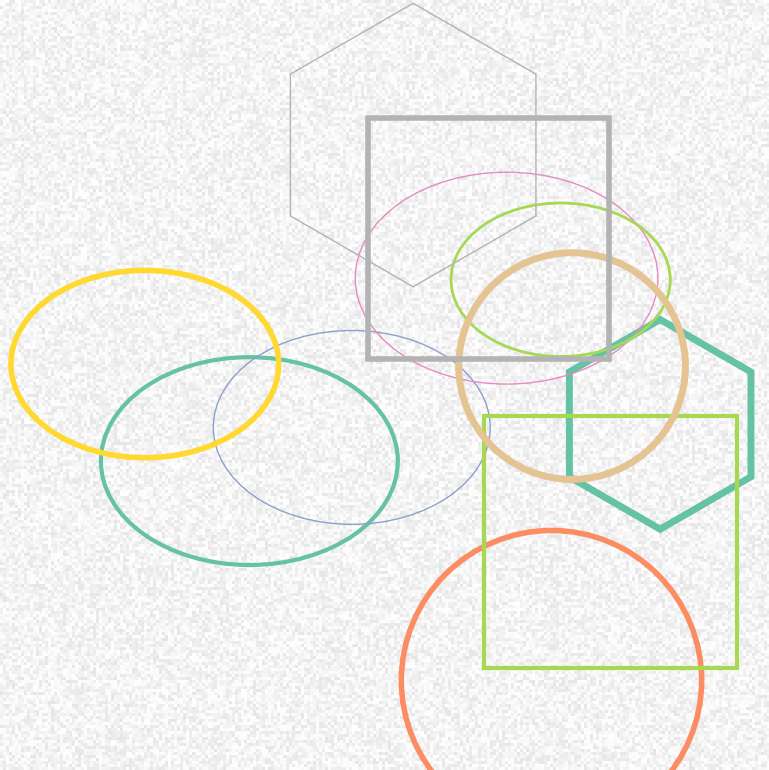[{"shape": "oval", "thickness": 1.5, "radius": 0.96, "center": [0.324, 0.401]}, {"shape": "hexagon", "thickness": 2.5, "radius": 0.68, "center": [0.857, 0.449]}, {"shape": "circle", "thickness": 2, "radius": 0.98, "center": [0.716, 0.116]}, {"shape": "oval", "thickness": 0.5, "radius": 0.9, "center": [0.457, 0.445]}, {"shape": "oval", "thickness": 0.5, "radius": 0.98, "center": [0.658, 0.639]}, {"shape": "square", "thickness": 1.5, "radius": 0.82, "center": [0.793, 0.296]}, {"shape": "oval", "thickness": 1, "radius": 0.71, "center": [0.728, 0.637]}, {"shape": "oval", "thickness": 2, "radius": 0.87, "center": [0.188, 0.527]}, {"shape": "circle", "thickness": 2.5, "radius": 0.74, "center": [0.743, 0.525]}, {"shape": "square", "thickness": 2, "radius": 0.78, "center": [0.634, 0.69]}, {"shape": "hexagon", "thickness": 0.5, "radius": 0.92, "center": [0.537, 0.812]}]